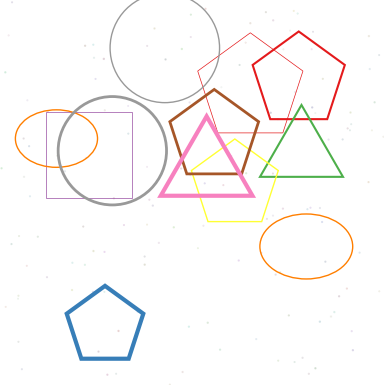[{"shape": "pentagon", "thickness": 1.5, "radius": 0.63, "center": [0.776, 0.792]}, {"shape": "pentagon", "thickness": 0.5, "radius": 0.72, "center": [0.65, 0.771]}, {"shape": "pentagon", "thickness": 3, "radius": 0.52, "center": [0.273, 0.153]}, {"shape": "triangle", "thickness": 1.5, "radius": 0.62, "center": [0.783, 0.603]}, {"shape": "square", "thickness": 0.5, "radius": 0.56, "center": [0.232, 0.598]}, {"shape": "oval", "thickness": 1, "radius": 0.6, "center": [0.796, 0.36]}, {"shape": "oval", "thickness": 1, "radius": 0.53, "center": [0.147, 0.64]}, {"shape": "pentagon", "thickness": 1, "radius": 0.59, "center": [0.61, 0.52]}, {"shape": "pentagon", "thickness": 2, "radius": 0.61, "center": [0.556, 0.646]}, {"shape": "triangle", "thickness": 3, "radius": 0.69, "center": [0.537, 0.56]}, {"shape": "circle", "thickness": 2, "radius": 0.7, "center": [0.292, 0.608]}, {"shape": "circle", "thickness": 1, "radius": 0.71, "center": [0.428, 0.876]}]